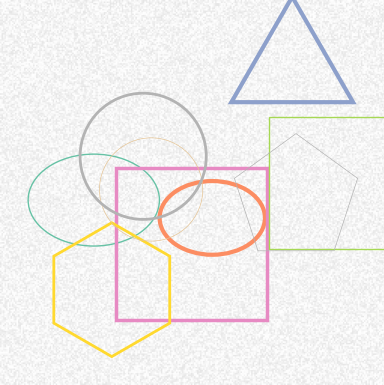[{"shape": "oval", "thickness": 1, "radius": 0.85, "center": [0.244, 0.48]}, {"shape": "oval", "thickness": 3, "radius": 0.68, "center": [0.551, 0.434]}, {"shape": "triangle", "thickness": 3, "radius": 0.91, "center": [0.759, 0.826]}, {"shape": "square", "thickness": 2.5, "radius": 0.99, "center": [0.497, 0.367]}, {"shape": "square", "thickness": 1, "radius": 0.86, "center": [0.869, 0.525]}, {"shape": "hexagon", "thickness": 2, "radius": 0.87, "center": [0.29, 0.248]}, {"shape": "circle", "thickness": 0.5, "radius": 0.67, "center": [0.393, 0.508]}, {"shape": "pentagon", "thickness": 0.5, "radius": 0.84, "center": [0.769, 0.485]}, {"shape": "circle", "thickness": 2, "radius": 0.82, "center": [0.372, 0.594]}]